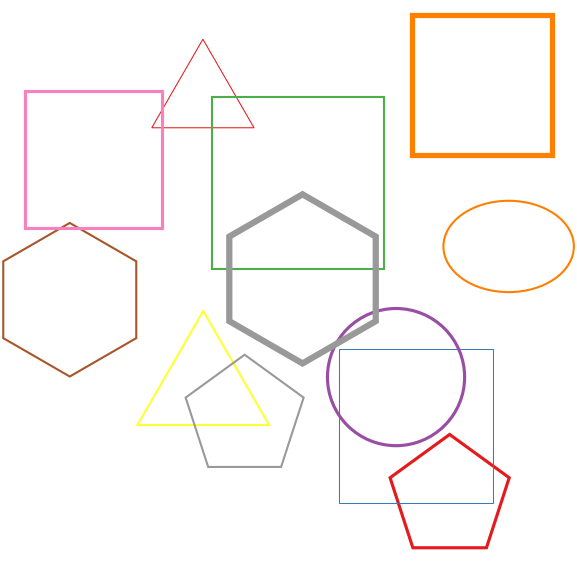[{"shape": "triangle", "thickness": 0.5, "radius": 0.51, "center": [0.351, 0.829]}, {"shape": "pentagon", "thickness": 1.5, "radius": 0.54, "center": [0.779, 0.138]}, {"shape": "square", "thickness": 0.5, "radius": 0.67, "center": [0.72, 0.262]}, {"shape": "square", "thickness": 1, "radius": 0.74, "center": [0.516, 0.682]}, {"shape": "circle", "thickness": 1.5, "radius": 0.59, "center": [0.686, 0.346]}, {"shape": "square", "thickness": 2.5, "radius": 0.6, "center": [0.835, 0.852]}, {"shape": "oval", "thickness": 1, "radius": 0.56, "center": [0.881, 0.572]}, {"shape": "triangle", "thickness": 1, "radius": 0.66, "center": [0.352, 0.329]}, {"shape": "hexagon", "thickness": 1, "radius": 0.66, "center": [0.121, 0.48]}, {"shape": "square", "thickness": 1.5, "radius": 0.59, "center": [0.162, 0.724]}, {"shape": "pentagon", "thickness": 1, "radius": 0.54, "center": [0.424, 0.277]}, {"shape": "hexagon", "thickness": 3, "radius": 0.73, "center": [0.524, 0.516]}]